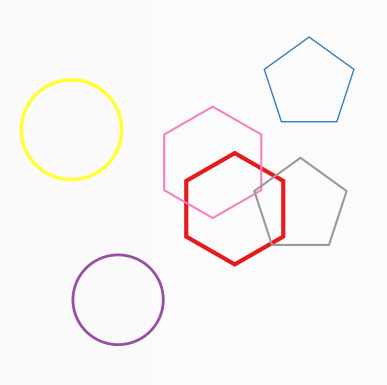[{"shape": "hexagon", "thickness": 3, "radius": 0.72, "center": [0.606, 0.458]}, {"shape": "pentagon", "thickness": 1, "radius": 0.61, "center": [0.798, 0.782]}, {"shape": "circle", "thickness": 2, "radius": 0.58, "center": [0.305, 0.221]}, {"shape": "circle", "thickness": 2.5, "radius": 0.65, "center": [0.184, 0.663]}, {"shape": "hexagon", "thickness": 1.5, "radius": 0.72, "center": [0.549, 0.578]}, {"shape": "pentagon", "thickness": 1.5, "radius": 0.63, "center": [0.775, 0.465]}]